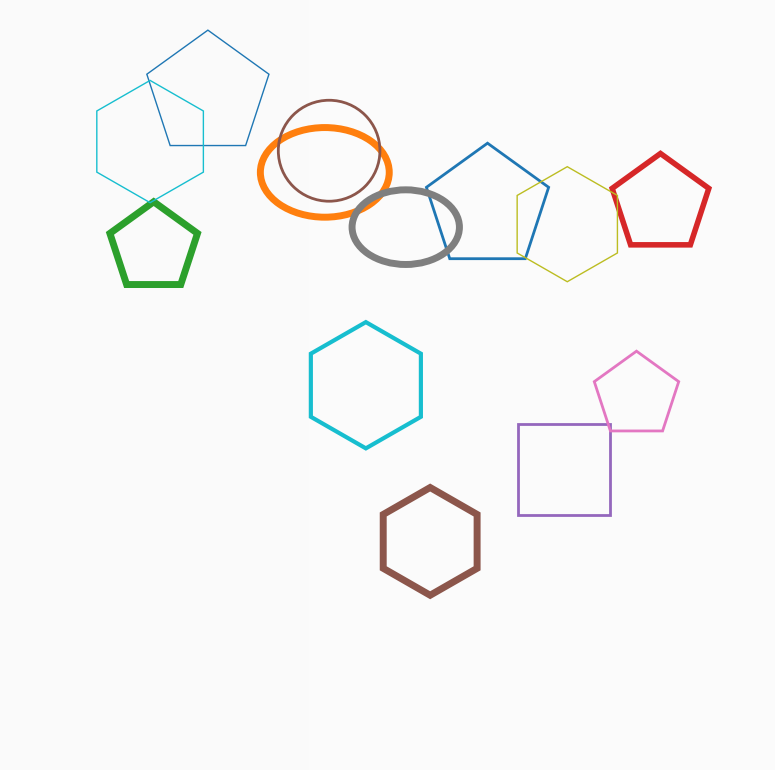[{"shape": "pentagon", "thickness": 1, "radius": 0.41, "center": [0.629, 0.731]}, {"shape": "pentagon", "thickness": 0.5, "radius": 0.41, "center": [0.268, 0.878]}, {"shape": "oval", "thickness": 2.5, "radius": 0.42, "center": [0.419, 0.776]}, {"shape": "pentagon", "thickness": 2.5, "radius": 0.3, "center": [0.198, 0.679]}, {"shape": "pentagon", "thickness": 2, "radius": 0.33, "center": [0.852, 0.735]}, {"shape": "square", "thickness": 1, "radius": 0.3, "center": [0.727, 0.39]}, {"shape": "circle", "thickness": 1, "radius": 0.33, "center": [0.425, 0.804]}, {"shape": "hexagon", "thickness": 2.5, "radius": 0.35, "center": [0.555, 0.297]}, {"shape": "pentagon", "thickness": 1, "radius": 0.29, "center": [0.821, 0.487]}, {"shape": "oval", "thickness": 2.5, "radius": 0.35, "center": [0.524, 0.705]}, {"shape": "hexagon", "thickness": 0.5, "radius": 0.37, "center": [0.732, 0.709]}, {"shape": "hexagon", "thickness": 1.5, "radius": 0.41, "center": [0.472, 0.5]}, {"shape": "hexagon", "thickness": 0.5, "radius": 0.4, "center": [0.194, 0.816]}]